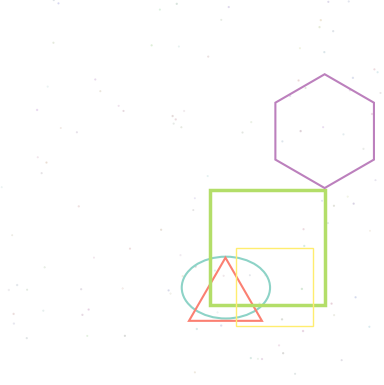[{"shape": "oval", "thickness": 1.5, "radius": 0.57, "center": [0.587, 0.253]}, {"shape": "triangle", "thickness": 1.5, "radius": 0.55, "center": [0.586, 0.221]}, {"shape": "square", "thickness": 2.5, "radius": 0.74, "center": [0.695, 0.357]}, {"shape": "hexagon", "thickness": 1.5, "radius": 0.74, "center": [0.843, 0.659]}, {"shape": "square", "thickness": 1, "radius": 0.51, "center": [0.713, 0.254]}]